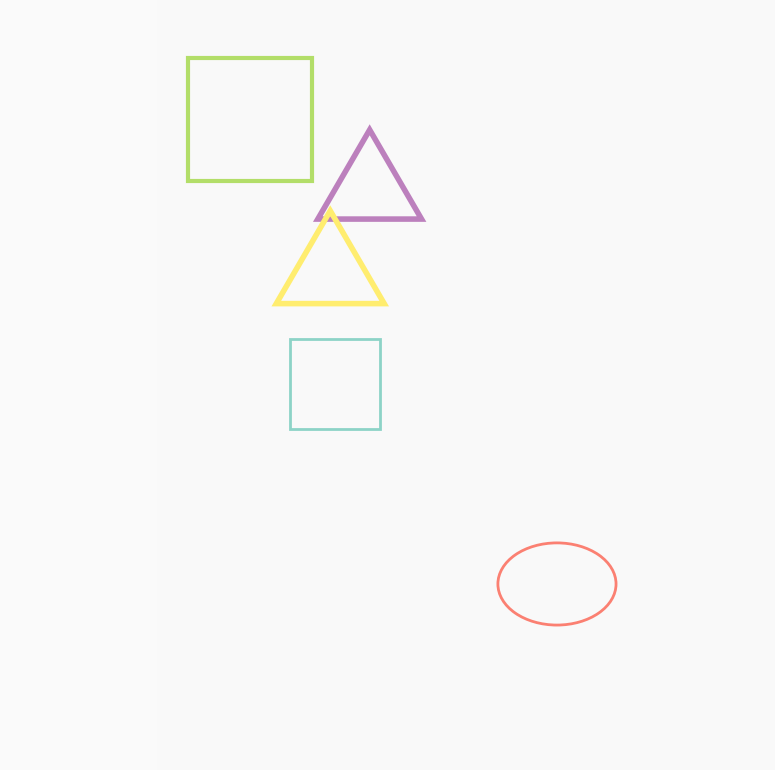[{"shape": "square", "thickness": 1, "radius": 0.29, "center": [0.432, 0.502]}, {"shape": "oval", "thickness": 1, "radius": 0.38, "center": [0.719, 0.242]}, {"shape": "square", "thickness": 1.5, "radius": 0.4, "center": [0.323, 0.844]}, {"shape": "triangle", "thickness": 2, "radius": 0.39, "center": [0.477, 0.754]}, {"shape": "triangle", "thickness": 2, "radius": 0.4, "center": [0.426, 0.646]}]